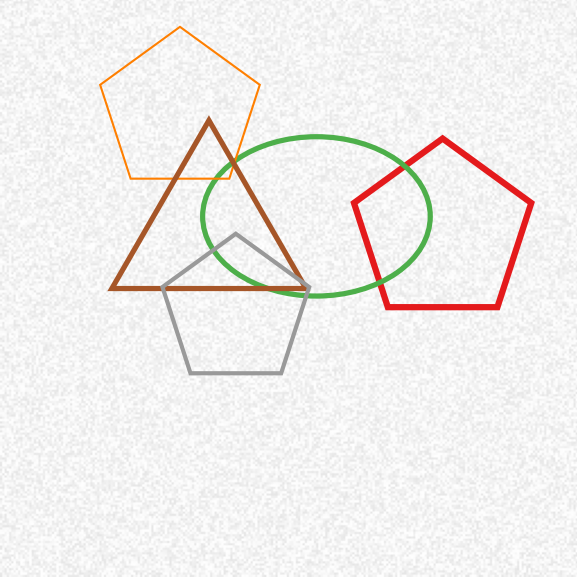[{"shape": "pentagon", "thickness": 3, "radius": 0.81, "center": [0.766, 0.598]}, {"shape": "oval", "thickness": 2.5, "radius": 0.99, "center": [0.548, 0.624]}, {"shape": "pentagon", "thickness": 1, "radius": 0.73, "center": [0.312, 0.807]}, {"shape": "triangle", "thickness": 2.5, "radius": 0.97, "center": [0.362, 0.597]}, {"shape": "pentagon", "thickness": 2, "radius": 0.67, "center": [0.408, 0.461]}]